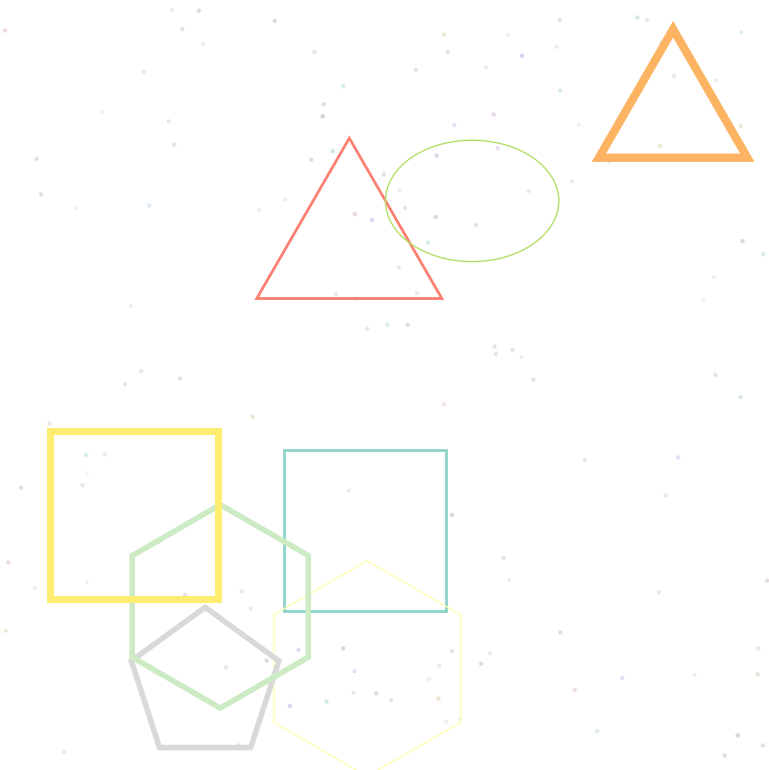[{"shape": "square", "thickness": 1, "radius": 0.53, "center": [0.474, 0.311]}, {"shape": "hexagon", "thickness": 0.5, "radius": 0.7, "center": [0.477, 0.132]}, {"shape": "triangle", "thickness": 1, "radius": 0.69, "center": [0.454, 0.682]}, {"shape": "triangle", "thickness": 3, "radius": 0.56, "center": [0.874, 0.851]}, {"shape": "oval", "thickness": 0.5, "radius": 0.56, "center": [0.613, 0.739]}, {"shape": "pentagon", "thickness": 2, "radius": 0.5, "center": [0.266, 0.111]}, {"shape": "hexagon", "thickness": 2, "radius": 0.66, "center": [0.286, 0.212]}, {"shape": "square", "thickness": 2.5, "radius": 0.54, "center": [0.174, 0.331]}]